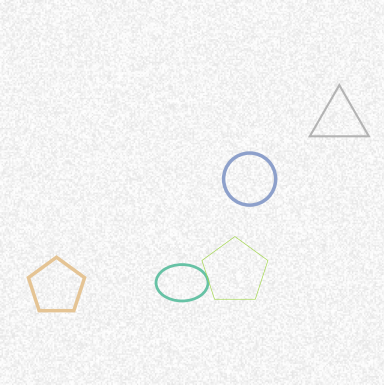[{"shape": "oval", "thickness": 2, "radius": 0.34, "center": [0.473, 0.266]}, {"shape": "circle", "thickness": 2.5, "radius": 0.34, "center": [0.648, 0.535]}, {"shape": "pentagon", "thickness": 0.5, "radius": 0.45, "center": [0.61, 0.296]}, {"shape": "pentagon", "thickness": 2.5, "radius": 0.38, "center": [0.147, 0.255]}, {"shape": "triangle", "thickness": 1.5, "radius": 0.44, "center": [0.881, 0.69]}]